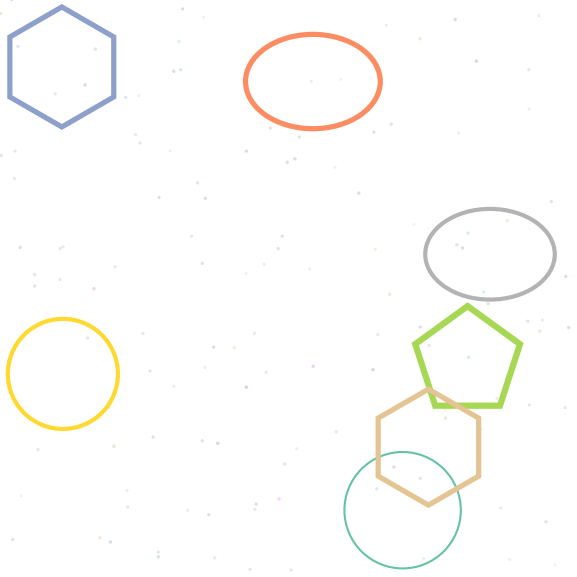[{"shape": "circle", "thickness": 1, "radius": 0.5, "center": [0.697, 0.116]}, {"shape": "oval", "thickness": 2.5, "radius": 0.58, "center": [0.542, 0.858]}, {"shape": "hexagon", "thickness": 2.5, "radius": 0.52, "center": [0.107, 0.883]}, {"shape": "pentagon", "thickness": 3, "radius": 0.48, "center": [0.81, 0.374]}, {"shape": "circle", "thickness": 2, "radius": 0.48, "center": [0.109, 0.352]}, {"shape": "hexagon", "thickness": 2.5, "radius": 0.5, "center": [0.742, 0.225]}, {"shape": "oval", "thickness": 2, "radius": 0.56, "center": [0.848, 0.559]}]